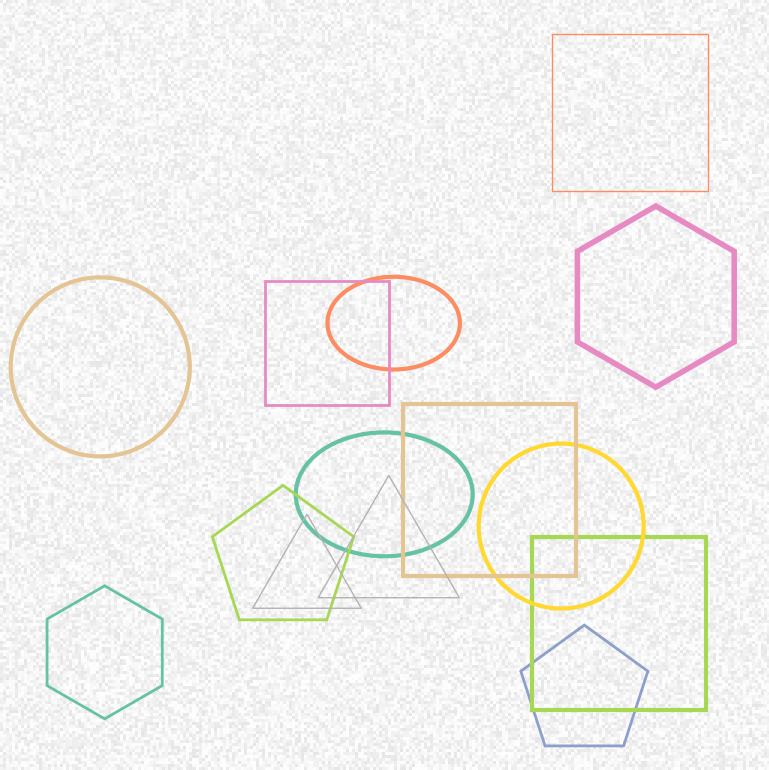[{"shape": "hexagon", "thickness": 1, "radius": 0.43, "center": [0.136, 0.153]}, {"shape": "oval", "thickness": 1.5, "radius": 0.57, "center": [0.499, 0.358]}, {"shape": "square", "thickness": 0.5, "radius": 0.51, "center": [0.819, 0.854]}, {"shape": "oval", "thickness": 1.5, "radius": 0.43, "center": [0.511, 0.58]}, {"shape": "pentagon", "thickness": 1, "radius": 0.43, "center": [0.759, 0.101]}, {"shape": "square", "thickness": 1, "radius": 0.4, "center": [0.425, 0.555]}, {"shape": "hexagon", "thickness": 2, "radius": 0.59, "center": [0.852, 0.615]}, {"shape": "square", "thickness": 1.5, "radius": 0.56, "center": [0.804, 0.19]}, {"shape": "pentagon", "thickness": 1, "radius": 0.48, "center": [0.368, 0.273]}, {"shape": "circle", "thickness": 1.5, "radius": 0.54, "center": [0.729, 0.317]}, {"shape": "circle", "thickness": 1.5, "radius": 0.58, "center": [0.13, 0.524]}, {"shape": "square", "thickness": 1.5, "radius": 0.56, "center": [0.635, 0.364]}, {"shape": "triangle", "thickness": 0.5, "radius": 0.53, "center": [0.505, 0.277]}, {"shape": "triangle", "thickness": 0.5, "radius": 0.41, "center": [0.399, 0.251]}]